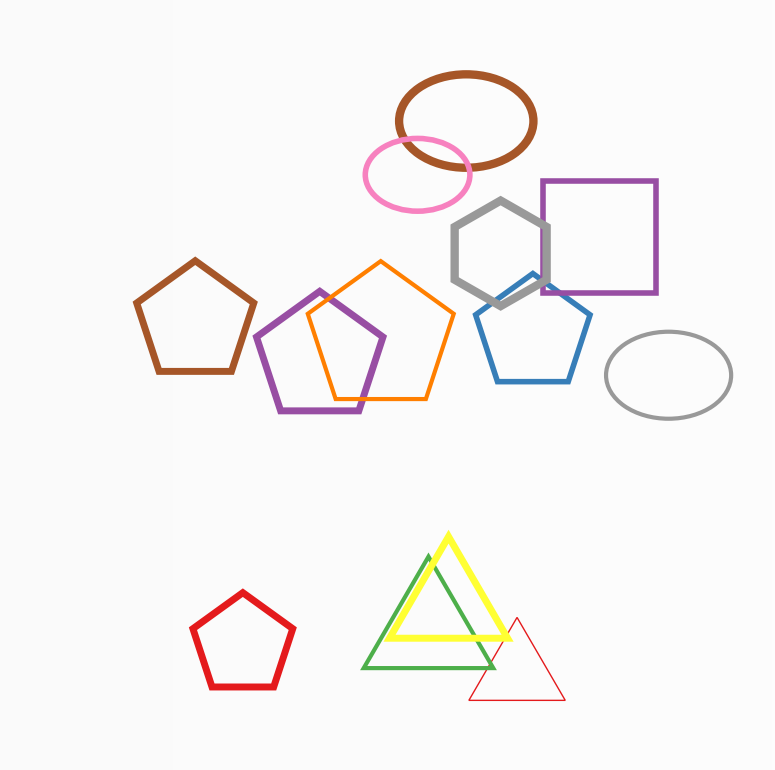[{"shape": "pentagon", "thickness": 2.5, "radius": 0.34, "center": [0.313, 0.163]}, {"shape": "triangle", "thickness": 0.5, "radius": 0.36, "center": [0.667, 0.126]}, {"shape": "pentagon", "thickness": 2, "radius": 0.39, "center": [0.688, 0.567]}, {"shape": "triangle", "thickness": 1.5, "radius": 0.48, "center": [0.553, 0.181]}, {"shape": "pentagon", "thickness": 2.5, "radius": 0.43, "center": [0.413, 0.536]}, {"shape": "square", "thickness": 2, "radius": 0.36, "center": [0.773, 0.692]}, {"shape": "pentagon", "thickness": 1.5, "radius": 0.5, "center": [0.491, 0.562]}, {"shape": "triangle", "thickness": 2.5, "radius": 0.44, "center": [0.579, 0.215]}, {"shape": "oval", "thickness": 3, "radius": 0.43, "center": [0.602, 0.843]}, {"shape": "pentagon", "thickness": 2.5, "radius": 0.4, "center": [0.252, 0.582]}, {"shape": "oval", "thickness": 2, "radius": 0.34, "center": [0.539, 0.773]}, {"shape": "oval", "thickness": 1.5, "radius": 0.4, "center": [0.863, 0.513]}, {"shape": "hexagon", "thickness": 3, "radius": 0.34, "center": [0.646, 0.671]}]